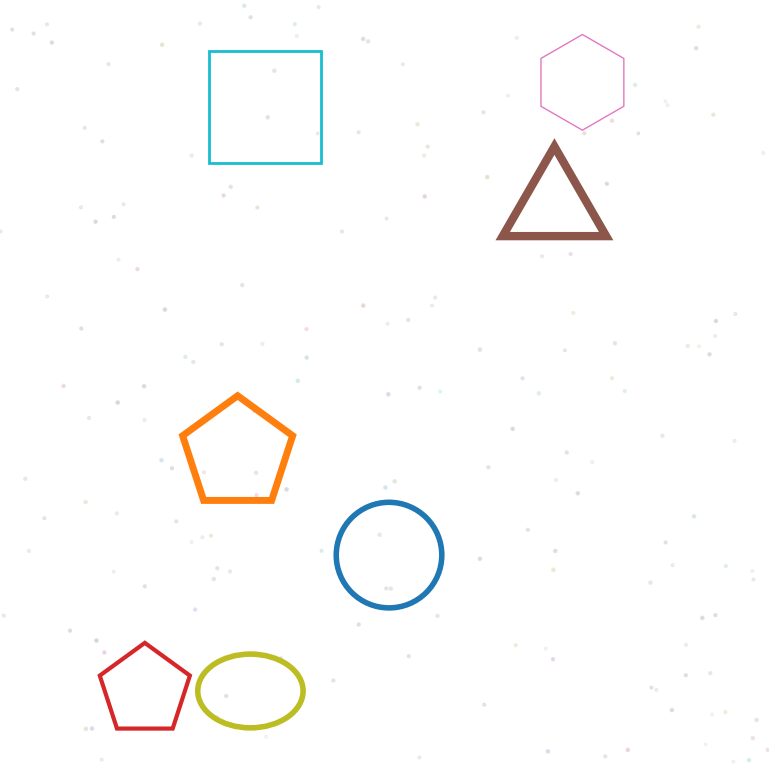[{"shape": "circle", "thickness": 2, "radius": 0.34, "center": [0.505, 0.279]}, {"shape": "pentagon", "thickness": 2.5, "radius": 0.38, "center": [0.309, 0.411]}, {"shape": "pentagon", "thickness": 1.5, "radius": 0.31, "center": [0.188, 0.104]}, {"shape": "triangle", "thickness": 3, "radius": 0.39, "center": [0.72, 0.732]}, {"shape": "hexagon", "thickness": 0.5, "radius": 0.31, "center": [0.756, 0.893]}, {"shape": "oval", "thickness": 2, "radius": 0.34, "center": [0.325, 0.103]}, {"shape": "square", "thickness": 1, "radius": 0.36, "center": [0.344, 0.861]}]